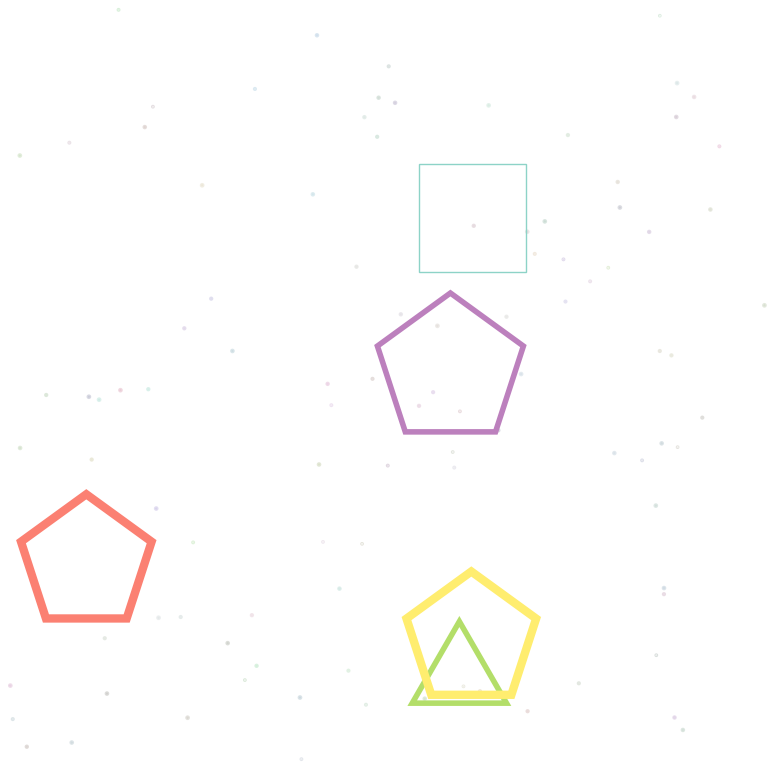[{"shape": "square", "thickness": 0.5, "radius": 0.35, "center": [0.614, 0.717]}, {"shape": "pentagon", "thickness": 3, "radius": 0.45, "center": [0.112, 0.269]}, {"shape": "triangle", "thickness": 2, "radius": 0.35, "center": [0.597, 0.122]}, {"shape": "pentagon", "thickness": 2, "radius": 0.5, "center": [0.585, 0.52]}, {"shape": "pentagon", "thickness": 3, "radius": 0.44, "center": [0.612, 0.169]}]